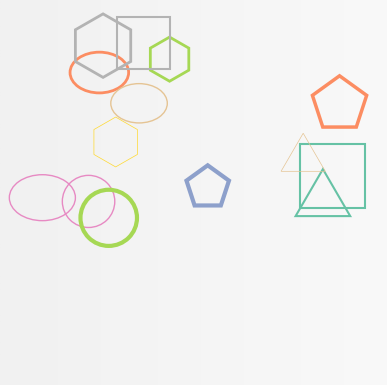[{"shape": "square", "thickness": 1.5, "radius": 0.42, "center": [0.858, 0.544]}, {"shape": "triangle", "thickness": 1.5, "radius": 0.41, "center": [0.833, 0.479]}, {"shape": "oval", "thickness": 2, "radius": 0.38, "center": [0.256, 0.812]}, {"shape": "pentagon", "thickness": 2.5, "radius": 0.37, "center": [0.876, 0.73]}, {"shape": "pentagon", "thickness": 3, "radius": 0.29, "center": [0.536, 0.513]}, {"shape": "oval", "thickness": 1, "radius": 0.43, "center": [0.109, 0.487]}, {"shape": "circle", "thickness": 1, "radius": 0.34, "center": [0.229, 0.477]}, {"shape": "hexagon", "thickness": 2, "radius": 0.29, "center": [0.438, 0.846]}, {"shape": "circle", "thickness": 3, "radius": 0.36, "center": [0.281, 0.434]}, {"shape": "hexagon", "thickness": 0.5, "radius": 0.32, "center": [0.298, 0.631]}, {"shape": "oval", "thickness": 1, "radius": 0.36, "center": [0.359, 0.732]}, {"shape": "triangle", "thickness": 0.5, "radius": 0.33, "center": [0.782, 0.588]}, {"shape": "square", "thickness": 1.5, "radius": 0.34, "center": [0.371, 0.888]}, {"shape": "hexagon", "thickness": 2, "radius": 0.41, "center": [0.266, 0.881]}]